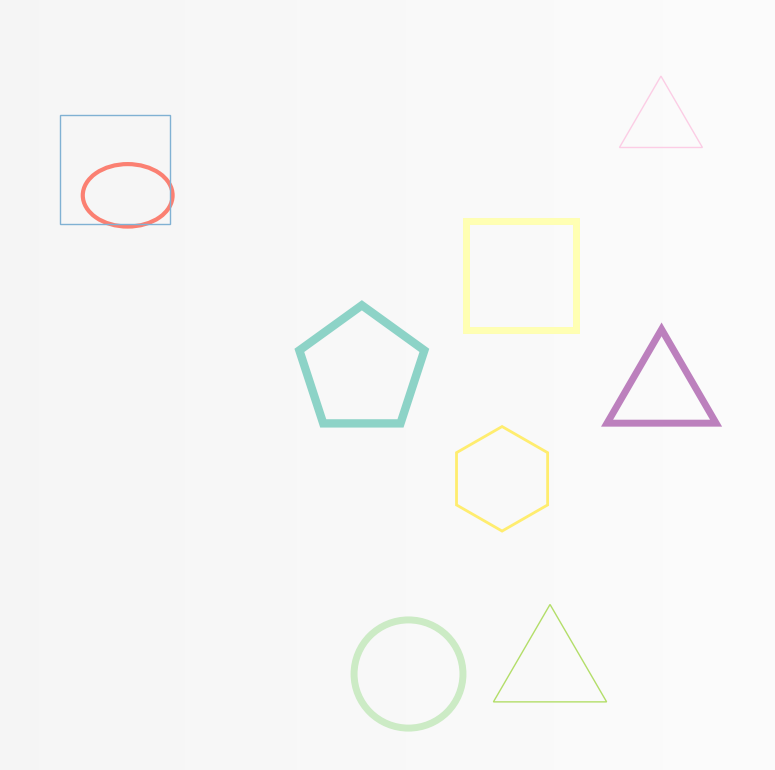[{"shape": "pentagon", "thickness": 3, "radius": 0.42, "center": [0.467, 0.519]}, {"shape": "square", "thickness": 2.5, "radius": 0.36, "center": [0.672, 0.642]}, {"shape": "oval", "thickness": 1.5, "radius": 0.29, "center": [0.165, 0.746]}, {"shape": "square", "thickness": 0.5, "radius": 0.35, "center": [0.148, 0.78]}, {"shape": "triangle", "thickness": 0.5, "radius": 0.42, "center": [0.71, 0.131]}, {"shape": "triangle", "thickness": 0.5, "radius": 0.31, "center": [0.853, 0.839]}, {"shape": "triangle", "thickness": 2.5, "radius": 0.41, "center": [0.854, 0.491]}, {"shape": "circle", "thickness": 2.5, "radius": 0.35, "center": [0.527, 0.125]}, {"shape": "hexagon", "thickness": 1, "radius": 0.34, "center": [0.648, 0.378]}]